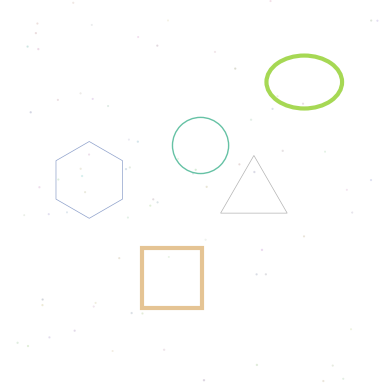[{"shape": "circle", "thickness": 1, "radius": 0.36, "center": [0.521, 0.622]}, {"shape": "hexagon", "thickness": 0.5, "radius": 0.5, "center": [0.232, 0.533]}, {"shape": "oval", "thickness": 3, "radius": 0.49, "center": [0.79, 0.787]}, {"shape": "square", "thickness": 3, "radius": 0.39, "center": [0.446, 0.278]}, {"shape": "triangle", "thickness": 0.5, "radius": 0.5, "center": [0.659, 0.496]}]